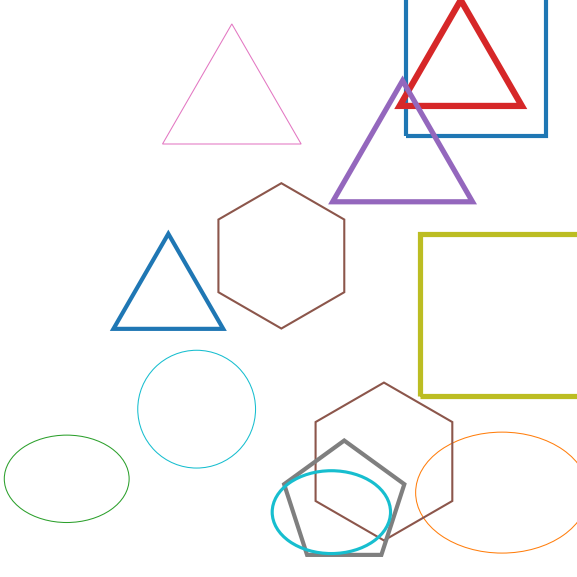[{"shape": "square", "thickness": 2, "radius": 0.6, "center": [0.824, 0.885]}, {"shape": "triangle", "thickness": 2, "radius": 0.55, "center": [0.291, 0.485]}, {"shape": "oval", "thickness": 0.5, "radius": 0.75, "center": [0.869, 0.146]}, {"shape": "oval", "thickness": 0.5, "radius": 0.54, "center": [0.116, 0.17]}, {"shape": "triangle", "thickness": 3, "radius": 0.61, "center": [0.798, 0.877]}, {"shape": "triangle", "thickness": 2.5, "radius": 0.7, "center": [0.697, 0.72]}, {"shape": "hexagon", "thickness": 1, "radius": 0.63, "center": [0.487, 0.556]}, {"shape": "hexagon", "thickness": 1, "radius": 0.68, "center": [0.665, 0.2]}, {"shape": "triangle", "thickness": 0.5, "radius": 0.69, "center": [0.401, 0.819]}, {"shape": "pentagon", "thickness": 2, "radius": 0.55, "center": [0.596, 0.127]}, {"shape": "square", "thickness": 2.5, "radius": 0.7, "center": [0.867, 0.454]}, {"shape": "oval", "thickness": 1.5, "radius": 0.51, "center": [0.574, 0.112]}, {"shape": "circle", "thickness": 0.5, "radius": 0.51, "center": [0.341, 0.291]}]